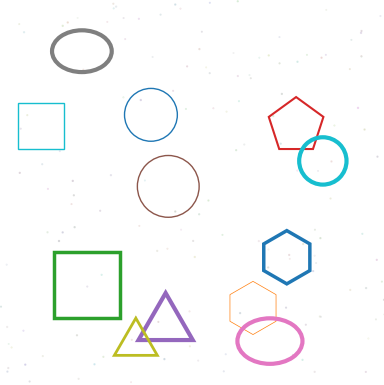[{"shape": "hexagon", "thickness": 2.5, "radius": 0.35, "center": [0.745, 0.332]}, {"shape": "circle", "thickness": 1, "radius": 0.34, "center": [0.392, 0.702]}, {"shape": "hexagon", "thickness": 0.5, "radius": 0.35, "center": [0.657, 0.2]}, {"shape": "square", "thickness": 2.5, "radius": 0.43, "center": [0.227, 0.259]}, {"shape": "pentagon", "thickness": 1.5, "radius": 0.37, "center": [0.769, 0.673]}, {"shape": "triangle", "thickness": 3, "radius": 0.41, "center": [0.43, 0.157]}, {"shape": "circle", "thickness": 1, "radius": 0.4, "center": [0.437, 0.516]}, {"shape": "oval", "thickness": 3, "radius": 0.42, "center": [0.701, 0.114]}, {"shape": "oval", "thickness": 3, "radius": 0.39, "center": [0.213, 0.867]}, {"shape": "triangle", "thickness": 2, "radius": 0.32, "center": [0.353, 0.109]}, {"shape": "circle", "thickness": 3, "radius": 0.31, "center": [0.839, 0.582]}, {"shape": "square", "thickness": 1, "radius": 0.3, "center": [0.107, 0.673]}]